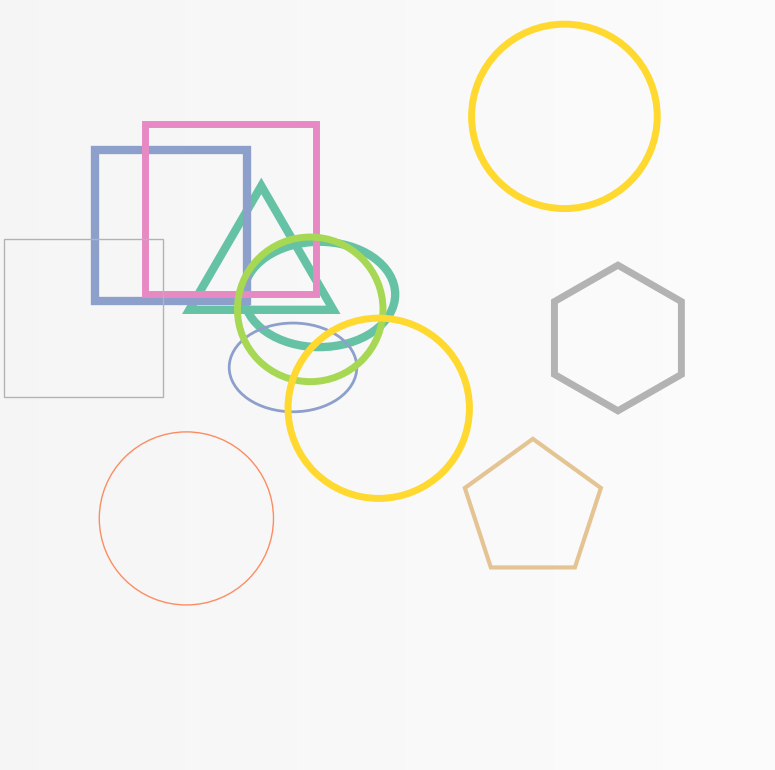[{"shape": "oval", "thickness": 3, "radius": 0.49, "center": [0.412, 0.618]}, {"shape": "triangle", "thickness": 3, "radius": 0.54, "center": [0.337, 0.651]}, {"shape": "circle", "thickness": 0.5, "radius": 0.56, "center": [0.24, 0.327]}, {"shape": "square", "thickness": 3, "radius": 0.49, "center": [0.221, 0.708]}, {"shape": "oval", "thickness": 1, "radius": 0.41, "center": [0.378, 0.523]}, {"shape": "square", "thickness": 2.5, "radius": 0.55, "center": [0.297, 0.728]}, {"shape": "circle", "thickness": 2.5, "radius": 0.47, "center": [0.4, 0.598]}, {"shape": "circle", "thickness": 2.5, "radius": 0.59, "center": [0.489, 0.47]}, {"shape": "circle", "thickness": 2.5, "radius": 0.6, "center": [0.728, 0.849]}, {"shape": "pentagon", "thickness": 1.5, "radius": 0.46, "center": [0.688, 0.338]}, {"shape": "hexagon", "thickness": 2.5, "radius": 0.47, "center": [0.797, 0.561]}, {"shape": "square", "thickness": 0.5, "radius": 0.51, "center": [0.108, 0.587]}]